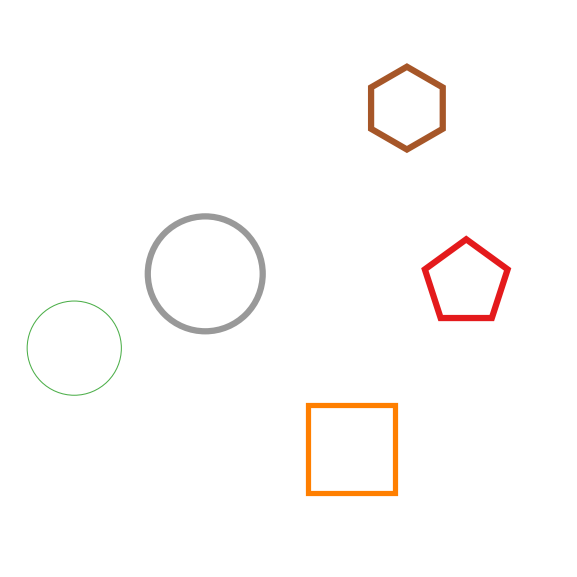[{"shape": "pentagon", "thickness": 3, "radius": 0.38, "center": [0.807, 0.509]}, {"shape": "circle", "thickness": 0.5, "radius": 0.41, "center": [0.129, 0.396]}, {"shape": "square", "thickness": 2.5, "radius": 0.38, "center": [0.608, 0.222]}, {"shape": "hexagon", "thickness": 3, "radius": 0.36, "center": [0.705, 0.812]}, {"shape": "circle", "thickness": 3, "radius": 0.5, "center": [0.355, 0.525]}]